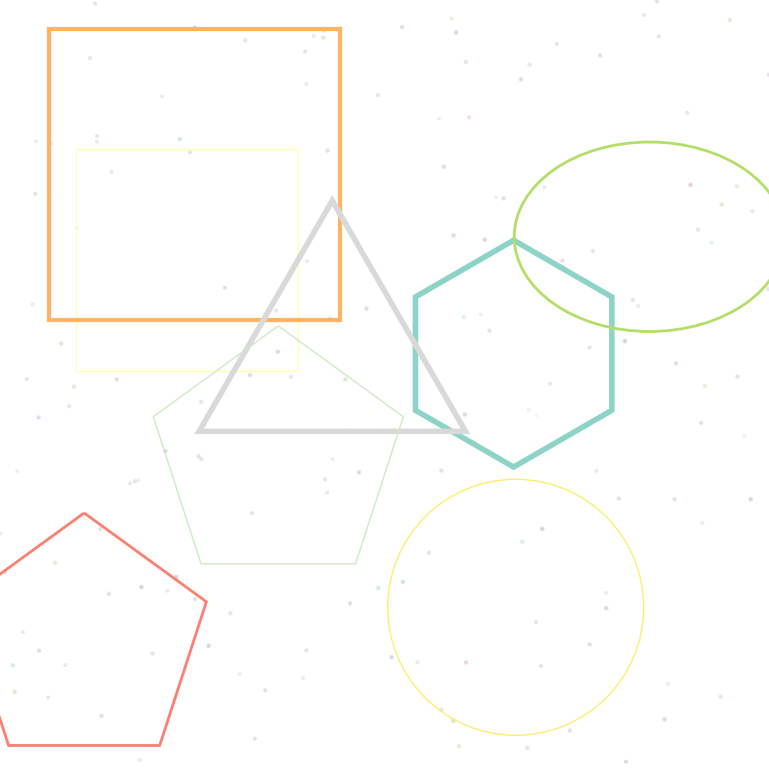[{"shape": "hexagon", "thickness": 2, "radius": 0.74, "center": [0.667, 0.541]}, {"shape": "square", "thickness": 0.5, "radius": 0.72, "center": [0.243, 0.663]}, {"shape": "pentagon", "thickness": 1, "radius": 0.83, "center": [0.109, 0.167]}, {"shape": "square", "thickness": 1.5, "radius": 0.95, "center": [0.252, 0.773]}, {"shape": "oval", "thickness": 1, "radius": 0.88, "center": [0.844, 0.693]}, {"shape": "triangle", "thickness": 2, "radius": 1.0, "center": [0.432, 0.54]}, {"shape": "pentagon", "thickness": 0.5, "radius": 0.85, "center": [0.361, 0.406]}, {"shape": "circle", "thickness": 0.5, "radius": 0.83, "center": [0.67, 0.211]}]